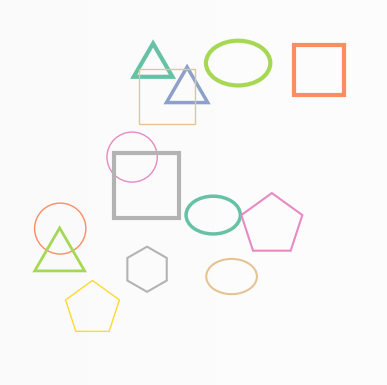[{"shape": "oval", "thickness": 2.5, "radius": 0.35, "center": [0.55, 0.441]}, {"shape": "triangle", "thickness": 3, "radius": 0.29, "center": [0.395, 0.829]}, {"shape": "circle", "thickness": 1, "radius": 0.33, "center": [0.155, 0.406]}, {"shape": "square", "thickness": 3, "radius": 0.32, "center": [0.824, 0.818]}, {"shape": "triangle", "thickness": 2.5, "radius": 0.31, "center": [0.483, 0.764]}, {"shape": "pentagon", "thickness": 1.5, "radius": 0.41, "center": [0.702, 0.416]}, {"shape": "circle", "thickness": 1, "radius": 0.32, "center": [0.341, 0.592]}, {"shape": "triangle", "thickness": 2, "radius": 0.37, "center": [0.154, 0.334]}, {"shape": "oval", "thickness": 3, "radius": 0.42, "center": [0.615, 0.836]}, {"shape": "pentagon", "thickness": 1, "radius": 0.37, "center": [0.239, 0.198]}, {"shape": "square", "thickness": 1, "radius": 0.36, "center": [0.431, 0.749]}, {"shape": "oval", "thickness": 1.5, "radius": 0.33, "center": [0.598, 0.282]}, {"shape": "square", "thickness": 3, "radius": 0.42, "center": [0.378, 0.519]}, {"shape": "hexagon", "thickness": 1.5, "radius": 0.29, "center": [0.38, 0.301]}]